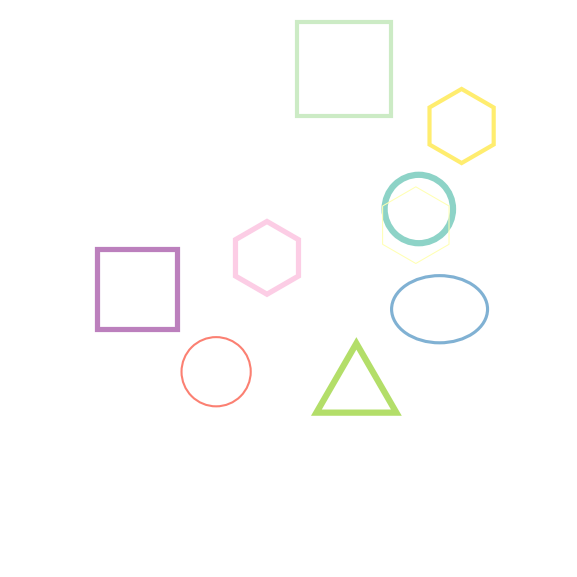[{"shape": "circle", "thickness": 3, "radius": 0.3, "center": [0.725, 0.637]}, {"shape": "hexagon", "thickness": 0.5, "radius": 0.33, "center": [0.72, 0.609]}, {"shape": "circle", "thickness": 1, "radius": 0.3, "center": [0.374, 0.355]}, {"shape": "oval", "thickness": 1.5, "radius": 0.42, "center": [0.761, 0.464]}, {"shape": "triangle", "thickness": 3, "radius": 0.4, "center": [0.617, 0.325]}, {"shape": "hexagon", "thickness": 2.5, "radius": 0.31, "center": [0.462, 0.553]}, {"shape": "square", "thickness": 2.5, "radius": 0.35, "center": [0.238, 0.499]}, {"shape": "square", "thickness": 2, "radius": 0.41, "center": [0.595, 0.879]}, {"shape": "hexagon", "thickness": 2, "radius": 0.32, "center": [0.799, 0.781]}]